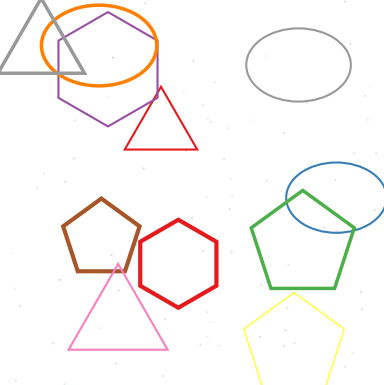[{"shape": "hexagon", "thickness": 3, "radius": 0.57, "center": [0.463, 0.315]}, {"shape": "triangle", "thickness": 1.5, "radius": 0.54, "center": [0.418, 0.666]}, {"shape": "oval", "thickness": 1.5, "radius": 0.65, "center": [0.874, 0.487]}, {"shape": "pentagon", "thickness": 2.5, "radius": 0.7, "center": [0.786, 0.365]}, {"shape": "hexagon", "thickness": 1.5, "radius": 0.74, "center": [0.281, 0.82]}, {"shape": "oval", "thickness": 2.5, "radius": 0.75, "center": [0.257, 0.882]}, {"shape": "pentagon", "thickness": 1, "radius": 0.69, "center": [0.764, 0.103]}, {"shape": "pentagon", "thickness": 3, "radius": 0.52, "center": [0.263, 0.38]}, {"shape": "triangle", "thickness": 1.5, "radius": 0.74, "center": [0.307, 0.166]}, {"shape": "oval", "thickness": 1.5, "radius": 0.68, "center": [0.775, 0.831]}, {"shape": "triangle", "thickness": 2.5, "radius": 0.65, "center": [0.107, 0.875]}]